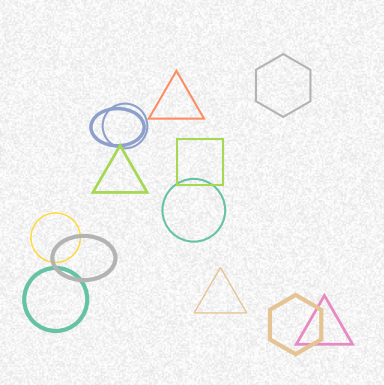[{"shape": "circle", "thickness": 3, "radius": 0.41, "center": [0.145, 0.222]}, {"shape": "circle", "thickness": 1.5, "radius": 0.41, "center": [0.503, 0.454]}, {"shape": "triangle", "thickness": 1.5, "radius": 0.41, "center": [0.458, 0.733]}, {"shape": "circle", "thickness": 1.5, "radius": 0.29, "center": [0.325, 0.673]}, {"shape": "oval", "thickness": 2.5, "radius": 0.35, "center": [0.305, 0.67]}, {"shape": "triangle", "thickness": 2, "radius": 0.42, "center": [0.843, 0.148]}, {"shape": "triangle", "thickness": 2, "radius": 0.41, "center": [0.312, 0.541]}, {"shape": "square", "thickness": 1.5, "radius": 0.3, "center": [0.52, 0.578]}, {"shape": "circle", "thickness": 1, "radius": 0.32, "center": [0.145, 0.383]}, {"shape": "triangle", "thickness": 1, "radius": 0.39, "center": [0.573, 0.227]}, {"shape": "hexagon", "thickness": 3, "radius": 0.38, "center": [0.768, 0.157]}, {"shape": "hexagon", "thickness": 1.5, "radius": 0.41, "center": [0.736, 0.778]}, {"shape": "oval", "thickness": 3, "radius": 0.41, "center": [0.218, 0.33]}]